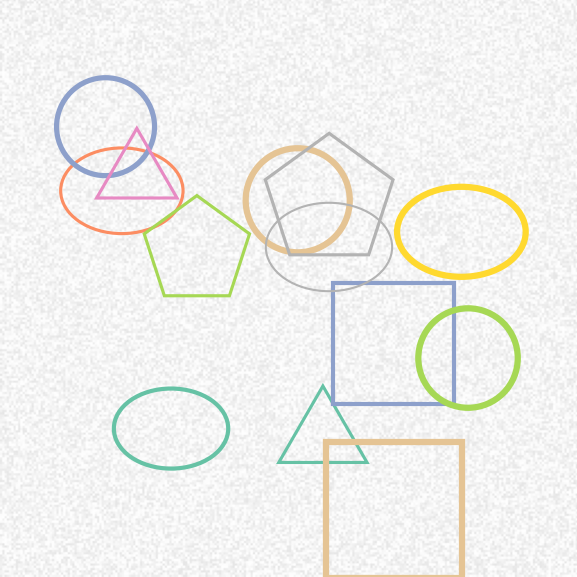[{"shape": "oval", "thickness": 2, "radius": 0.5, "center": [0.296, 0.257]}, {"shape": "triangle", "thickness": 1.5, "radius": 0.44, "center": [0.559, 0.242]}, {"shape": "oval", "thickness": 1.5, "radius": 0.53, "center": [0.211, 0.669]}, {"shape": "circle", "thickness": 2.5, "radius": 0.42, "center": [0.183, 0.78]}, {"shape": "square", "thickness": 2, "radius": 0.52, "center": [0.681, 0.404]}, {"shape": "triangle", "thickness": 1.5, "radius": 0.4, "center": [0.237, 0.696]}, {"shape": "pentagon", "thickness": 1.5, "radius": 0.48, "center": [0.341, 0.565]}, {"shape": "circle", "thickness": 3, "radius": 0.43, "center": [0.81, 0.379]}, {"shape": "oval", "thickness": 3, "radius": 0.56, "center": [0.799, 0.598]}, {"shape": "square", "thickness": 3, "radius": 0.59, "center": [0.682, 0.117]}, {"shape": "circle", "thickness": 3, "radius": 0.45, "center": [0.516, 0.652]}, {"shape": "oval", "thickness": 1, "radius": 0.55, "center": [0.57, 0.571]}, {"shape": "pentagon", "thickness": 1.5, "radius": 0.58, "center": [0.57, 0.652]}]